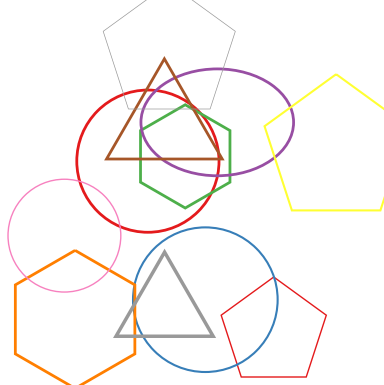[{"shape": "circle", "thickness": 2, "radius": 0.92, "center": [0.384, 0.581]}, {"shape": "pentagon", "thickness": 1, "radius": 0.72, "center": [0.711, 0.137]}, {"shape": "circle", "thickness": 1.5, "radius": 0.94, "center": [0.533, 0.222]}, {"shape": "hexagon", "thickness": 2, "radius": 0.67, "center": [0.481, 0.594]}, {"shape": "oval", "thickness": 2, "radius": 0.99, "center": [0.564, 0.682]}, {"shape": "hexagon", "thickness": 2, "radius": 0.9, "center": [0.195, 0.17]}, {"shape": "pentagon", "thickness": 1.5, "radius": 0.98, "center": [0.873, 0.612]}, {"shape": "triangle", "thickness": 2, "radius": 0.87, "center": [0.427, 0.674]}, {"shape": "circle", "thickness": 1, "radius": 0.73, "center": [0.167, 0.388]}, {"shape": "triangle", "thickness": 2.5, "radius": 0.73, "center": [0.427, 0.199]}, {"shape": "pentagon", "thickness": 0.5, "radius": 0.9, "center": [0.44, 0.863]}]